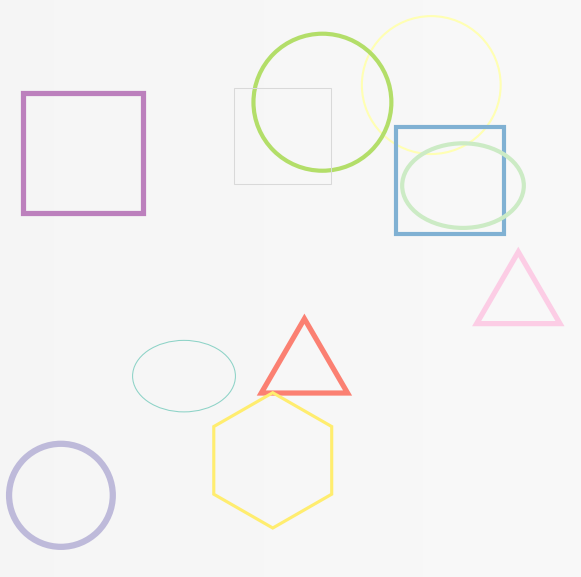[{"shape": "oval", "thickness": 0.5, "radius": 0.44, "center": [0.317, 0.348]}, {"shape": "circle", "thickness": 1, "radius": 0.6, "center": [0.742, 0.852]}, {"shape": "circle", "thickness": 3, "radius": 0.45, "center": [0.105, 0.141]}, {"shape": "triangle", "thickness": 2.5, "radius": 0.43, "center": [0.524, 0.361]}, {"shape": "square", "thickness": 2, "radius": 0.47, "center": [0.774, 0.686]}, {"shape": "circle", "thickness": 2, "radius": 0.59, "center": [0.555, 0.822]}, {"shape": "triangle", "thickness": 2.5, "radius": 0.41, "center": [0.892, 0.48]}, {"shape": "square", "thickness": 0.5, "radius": 0.42, "center": [0.487, 0.764]}, {"shape": "square", "thickness": 2.5, "radius": 0.52, "center": [0.143, 0.734]}, {"shape": "oval", "thickness": 2, "radius": 0.52, "center": [0.797, 0.678]}, {"shape": "hexagon", "thickness": 1.5, "radius": 0.59, "center": [0.469, 0.202]}]